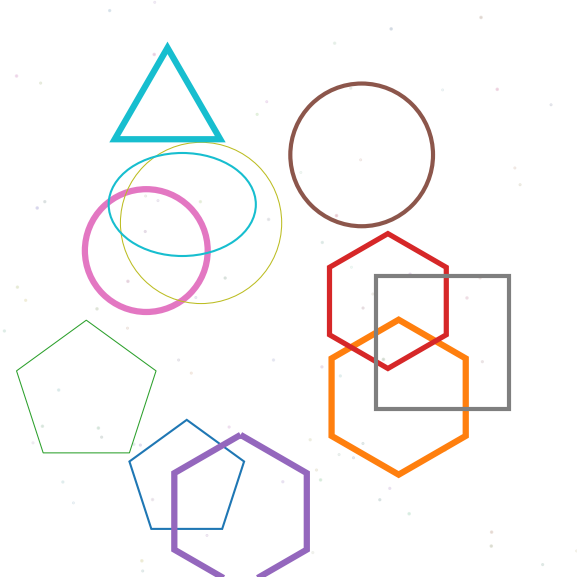[{"shape": "pentagon", "thickness": 1, "radius": 0.52, "center": [0.323, 0.168]}, {"shape": "hexagon", "thickness": 3, "radius": 0.67, "center": [0.69, 0.311]}, {"shape": "pentagon", "thickness": 0.5, "radius": 0.64, "center": [0.149, 0.318]}, {"shape": "hexagon", "thickness": 2.5, "radius": 0.58, "center": [0.672, 0.478]}, {"shape": "hexagon", "thickness": 3, "radius": 0.66, "center": [0.417, 0.114]}, {"shape": "circle", "thickness": 2, "radius": 0.62, "center": [0.626, 0.731]}, {"shape": "circle", "thickness": 3, "radius": 0.53, "center": [0.253, 0.565]}, {"shape": "square", "thickness": 2, "radius": 0.58, "center": [0.766, 0.407]}, {"shape": "circle", "thickness": 0.5, "radius": 0.7, "center": [0.348, 0.613]}, {"shape": "triangle", "thickness": 3, "radius": 0.53, "center": [0.29, 0.811]}, {"shape": "oval", "thickness": 1, "radius": 0.64, "center": [0.316, 0.645]}]